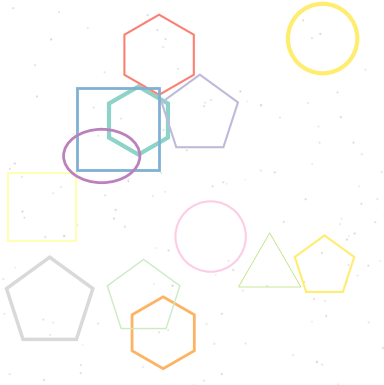[{"shape": "hexagon", "thickness": 3, "radius": 0.44, "center": [0.36, 0.687]}, {"shape": "square", "thickness": 1.5, "radius": 0.44, "center": [0.108, 0.462]}, {"shape": "pentagon", "thickness": 1.5, "radius": 0.52, "center": [0.519, 0.702]}, {"shape": "hexagon", "thickness": 1.5, "radius": 0.52, "center": [0.413, 0.858]}, {"shape": "square", "thickness": 2, "radius": 0.53, "center": [0.306, 0.666]}, {"shape": "hexagon", "thickness": 2, "radius": 0.47, "center": [0.424, 0.136]}, {"shape": "triangle", "thickness": 0.5, "radius": 0.47, "center": [0.701, 0.301]}, {"shape": "circle", "thickness": 1.5, "radius": 0.46, "center": [0.547, 0.386]}, {"shape": "pentagon", "thickness": 2.5, "radius": 0.59, "center": [0.129, 0.214]}, {"shape": "oval", "thickness": 2, "radius": 0.5, "center": [0.264, 0.595]}, {"shape": "pentagon", "thickness": 1, "radius": 0.5, "center": [0.373, 0.227]}, {"shape": "circle", "thickness": 3, "radius": 0.45, "center": [0.838, 0.9]}, {"shape": "pentagon", "thickness": 1.5, "radius": 0.41, "center": [0.843, 0.307]}]